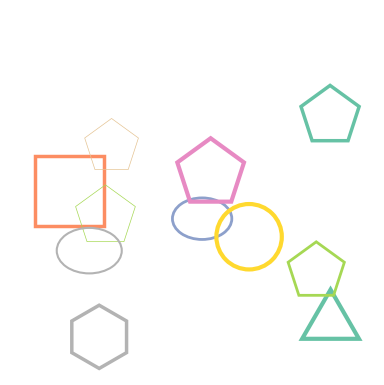[{"shape": "pentagon", "thickness": 2.5, "radius": 0.4, "center": [0.857, 0.699]}, {"shape": "triangle", "thickness": 3, "radius": 0.43, "center": [0.859, 0.163]}, {"shape": "square", "thickness": 2.5, "radius": 0.45, "center": [0.18, 0.504]}, {"shape": "oval", "thickness": 2, "radius": 0.39, "center": [0.525, 0.432]}, {"shape": "pentagon", "thickness": 3, "radius": 0.46, "center": [0.547, 0.55]}, {"shape": "pentagon", "thickness": 0.5, "radius": 0.41, "center": [0.274, 0.438]}, {"shape": "pentagon", "thickness": 2, "radius": 0.38, "center": [0.821, 0.295]}, {"shape": "circle", "thickness": 3, "radius": 0.42, "center": [0.647, 0.385]}, {"shape": "pentagon", "thickness": 0.5, "radius": 0.37, "center": [0.29, 0.619]}, {"shape": "oval", "thickness": 1.5, "radius": 0.42, "center": [0.232, 0.349]}, {"shape": "hexagon", "thickness": 2.5, "radius": 0.41, "center": [0.258, 0.125]}]